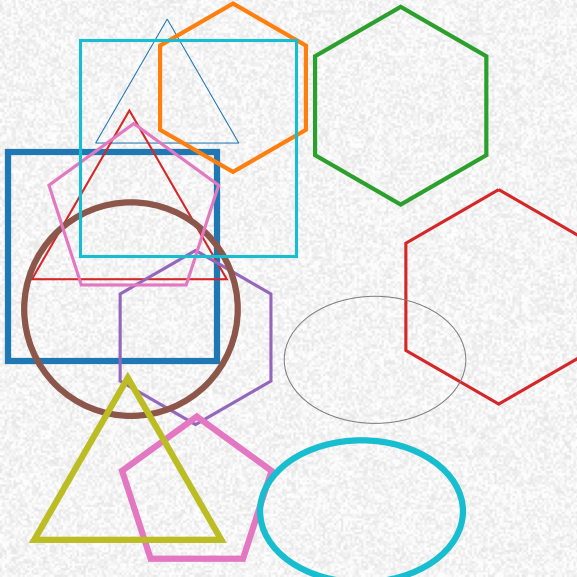[{"shape": "triangle", "thickness": 0.5, "radius": 0.72, "center": [0.29, 0.823]}, {"shape": "square", "thickness": 3, "radius": 0.9, "center": [0.195, 0.554]}, {"shape": "hexagon", "thickness": 2, "radius": 0.73, "center": [0.403, 0.847]}, {"shape": "hexagon", "thickness": 2, "radius": 0.86, "center": [0.694, 0.816]}, {"shape": "triangle", "thickness": 1, "radius": 0.97, "center": [0.224, 0.613]}, {"shape": "hexagon", "thickness": 1.5, "radius": 0.93, "center": [0.864, 0.485]}, {"shape": "hexagon", "thickness": 1.5, "radius": 0.75, "center": [0.339, 0.415]}, {"shape": "circle", "thickness": 3, "radius": 0.92, "center": [0.227, 0.464]}, {"shape": "pentagon", "thickness": 1.5, "radius": 0.77, "center": [0.232, 0.631]}, {"shape": "pentagon", "thickness": 3, "radius": 0.68, "center": [0.341, 0.142]}, {"shape": "oval", "thickness": 0.5, "radius": 0.79, "center": [0.649, 0.376]}, {"shape": "triangle", "thickness": 3, "radius": 0.93, "center": [0.221, 0.158]}, {"shape": "oval", "thickness": 3, "radius": 0.88, "center": [0.626, 0.114]}, {"shape": "square", "thickness": 1.5, "radius": 0.94, "center": [0.325, 0.742]}]